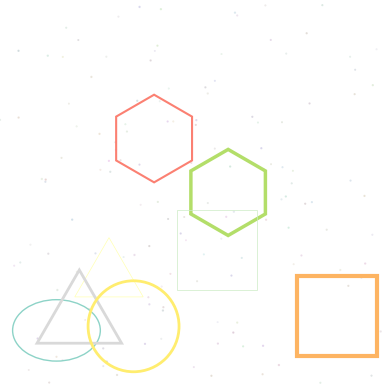[{"shape": "oval", "thickness": 1, "radius": 0.57, "center": [0.147, 0.142]}, {"shape": "triangle", "thickness": 0.5, "radius": 0.51, "center": [0.283, 0.28]}, {"shape": "hexagon", "thickness": 1.5, "radius": 0.57, "center": [0.4, 0.64]}, {"shape": "square", "thickness": 3, "radius": 0.52, "center": [0.876, 0.179]}, {"shape": "hexagon", "thickness": 2.5, "radius": 0.56, "center": [0.593, 0.5]}, {"shape": "triangle", "thickness": 2, "radius": 0.63, "center": [0.206, 0.172]}, {"shape": "square", "thickness": 0.5, "radius": 0.52, "center": [0.565, 0.351]}, {"shape": "circle", "thickness": 2, "radius": 0.59, "center": [0.347, 0.153]}]